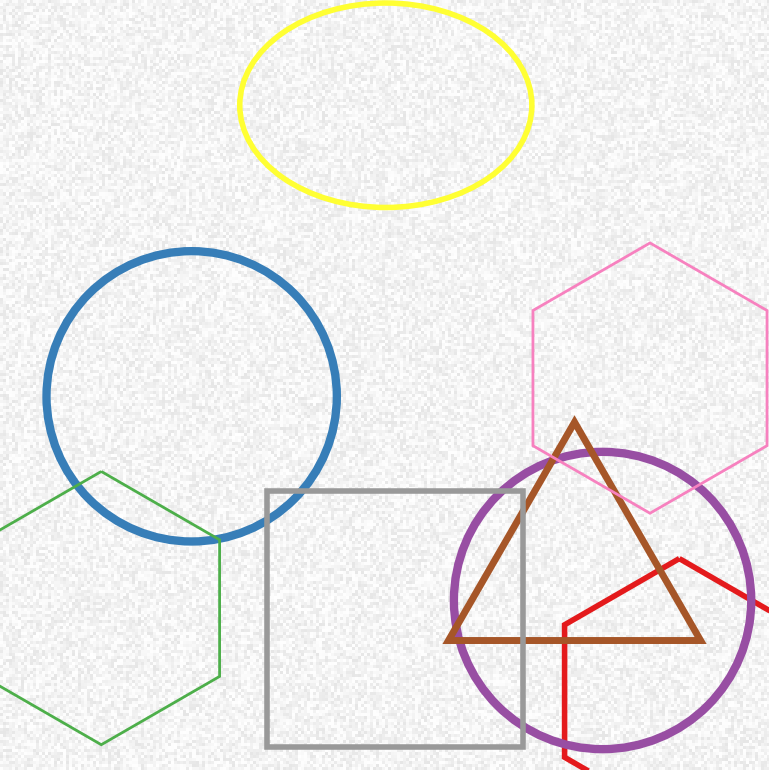[{"shape": "hexagon", "thickness": 2, "radius": 0.86, "center": [0.882, 0.103]}, {"shape": "circle", "thickness": 3, "radius": 0.94, "center": [0.249, 0.485]}, {"shape": "hexagon", "thickness": 1, "radius": 0.89, "center": [0.132, 0.21]}, {"shape": "circle", "thickness": 3, "radius": 0.97, "center": [0.783, 0.22]}, {"shape": "oval", "thickness": 2, "radius": 0.95, "center": [0.501, 0.863]}, {"shape": "triangle", "thickness": 2.5, "radius": 0.95, "center": [0.746, 0.263]}, {"shape": "hexagon", "thickness": 1, "radius": 0.88, "center": [0.844, 0.509]}, {"shape": "square", "thickness": 2, "radius": 0.83, "center": [0.513, 0.196]}]